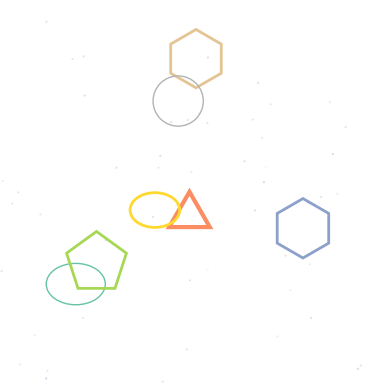[{"shape": "oval", "thickness": 1, "radius": 0.38, "center": [0.197, 0.262]}, {"shape": "triangle", "thickness": 3, "radius": 0.31, "center": [0.492, 0.441]}, {"shape": "hexagon", "thickness": 2, "radius": 0.39, "center": [0.787, 0.407]}, {"shape": "pentagon", "thickness": 2, "radius": 0.41, "center": [0.251, 0.317]}, {"shape": "oval", "thickness": 2, "radius": 0.32, "center": [0.402, 0.454]}, {"shape": "hexagon", "thickness": 2, "radius": 0.38, "center": [0.509, 0.848]}, {"shape": "circle", "thickness": 1, "radius": 0.33, "center": [0.463, 0.738]}]